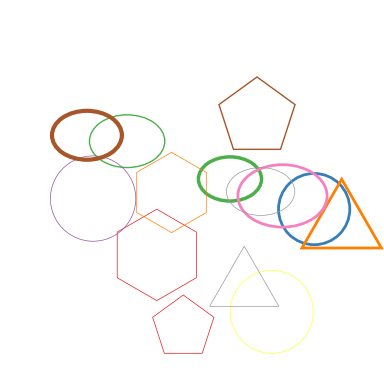[{"shape": "hexagon", "thickness": 0.5, "radius": 0.59, "center": [0.407, 0.338]}, {"shape": "pentagon", "thickness": 0.5, "radius": 0.42, "center": [0.476, 0.15]}, {"shape": "circle", "thickness": 2, "radius": 0.46, "center": [0.816, 0.457]}, {"shape": "oval", "thickness": 2.5, "radius": 0.41, "center": [0.597, 0.535]}, {"shape": "oval", "thickness": 1, "radius": 0.49, "center": [0.33, 0.633]}, {"shape": "circle", "thickness": 0.5, "radius": 0.55, "center": [0.242, 0.484]}, {"shape": "hexagon", "thickness": 0.5, "radius": 0.52, "center": [0.445, 0.5]}, {"shape": "triangle", "thickness": 2, "radius": 0.6, "center": [0.888, 0.415]}, {"shape": "circle", "thickness": 0.5, "radius": 0.54, "center": [0.706, 0.19]}, {"shape": "oval", "thickness": 3, "radius": 0.45, "center": [0.226, 0.649]}, {"shape": "pentagon", "thickness": 1, "radius": 0.52, "center": [0.668, 0.696]}, {"shape": "oval", "thickness": 2, "radius": 0.58, "center": [0.734, 0.491]}, {"shape": "oval", "thickness": 0.5, "radius": 0.44, "center": [0.677, 0.503]}, {"shape": "triangle", "thickness": 0.5, "radius": 0.52, "center": [0.634, 0.256]}]